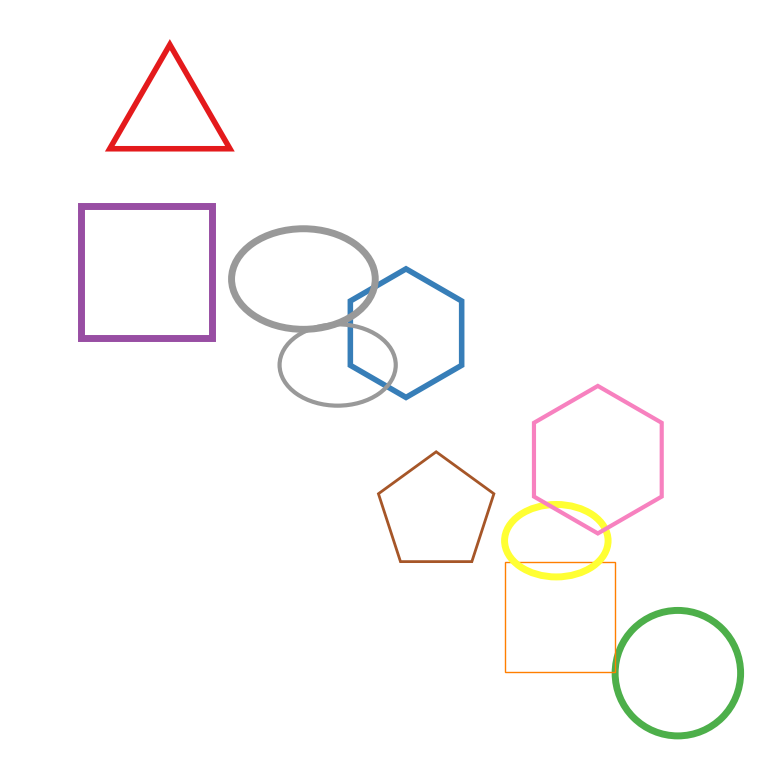[{"shape": "triangle", "thickness": 2, "radius": 0.45, "center": [0.221, 0.852]}, {"shape": "hexagon", "thickness": 2, "radius": 0.42, "center": [0.527, 0.567]}, {"shape": "circle", "thickness": 2.5, "radius": 0.41, "center": [0.88, 0.126]}, {"shape": "square", "thickness": 2.5, "radius": 0.43, "center": [0.19, 0.647]}, {"shape": "square", "thickness": 0.5, "radius": 0.36, "center": [0.727, 0.199]}, {"shape": "oval", "thickness": 2.5, "radius": 0.34, "center": [0.723, 0.298]}, {"shape": "pentagon", "thickness": 1, "radius": 0.39, "center": [0.566, 0.334]}, {"shape": "hexagon", "thickness": 1.5, "radius": 0.48, "center": [0.776, 0.403]}, {"shape": "oval", "thickness": 1.5, "radius": 0.38, "center": [0.439, 0.526]}, {"shape": "oval", "thickness": 2.5, "radius": 0.47, "center": [0.394, 0.638]}]